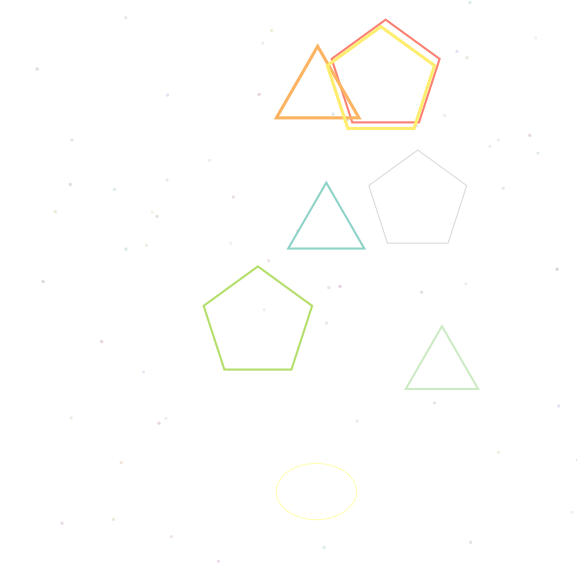[{"shape": "triangle", "thickness": 1, "radius": 0.38, "center": [0.565, 0.607]}, {"shape": "oval", "thickness": 0.5, "radius": 0.35, "center": [0.548, 0.148]}, {"shape": "pentagon", "thickness": 1, "radius": 0.49, "center": [0.668, 0.867]}, {"shape": "triangle", "thickness": 1.5, "radius": 0.41, "center": [0.55, 0.836]}, {"shape": "pentagon", "thickness": 1, "radius": 0.49, "center": [0.447, 0.439]}, {"shape": "pentagon", "thickness": 0.5, "radius": 0.45, "center": [0.723, 0.65]}, {"shape": "triangle", "thickness": 1, "radius": 0.36, "center": [0.765, 0.362]}, {"shape": "pentagon", "thickness": 1.5, "radius": 0.49, "center": [0.66, 0.856]}]